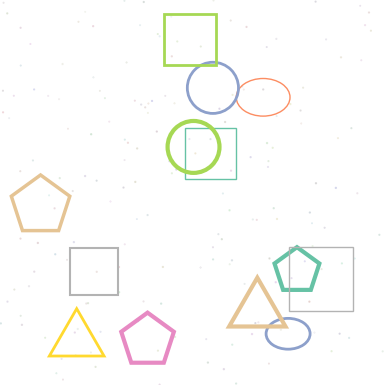[{"shape": "square", "thickness": 1, "radius": 0.33, "center": [0.546, 0.601]}, {"shape": "pentagon", "thickness": 3, "radius": 0.31, "center": [0.771, 0.297]}, {"shape": "oval", "thickness": 1, "radius": 0.35, "center": [0.683, 0.747]}, {"shape": "circle", "thickness": 2, "radius": 0.33, "center": [0.553, 0.772]}, {"shape": "oval", "thickness": 2, "radius": 0.29, "center": [0.748, 0.133]}, {"shape": "pentagon", "thickness": 3, "radius": 0.36, "center": [0.383, 0.116]}, {"shape": "square", "thickness": 2, "radius": 0.33, "center": [0.494, 0.898]}, {"shape": "circle", "thickness": 3, "radius": 0.34, "center": [0.503, 0.618]}, {"shape": "triangle", "thickness": 2, "radius": 0.41, "center": [0.199, 0.116]}, {"shape": "pentagon", "thickness": 2.5, "radius": 0.4, "center": [0.105, 0.466]}, {"shape": "triangle", "thickness": 3, "radius": 0.42, "center": [0.668, 0.194]}, {"shape": "square", "thickness": 1.5, "radius": 0.31, "center": [0.244, 0.294]}, {"shape": "square", "thickness": 1, "radius": 0.41, "center": [0.834, 0.276]}]